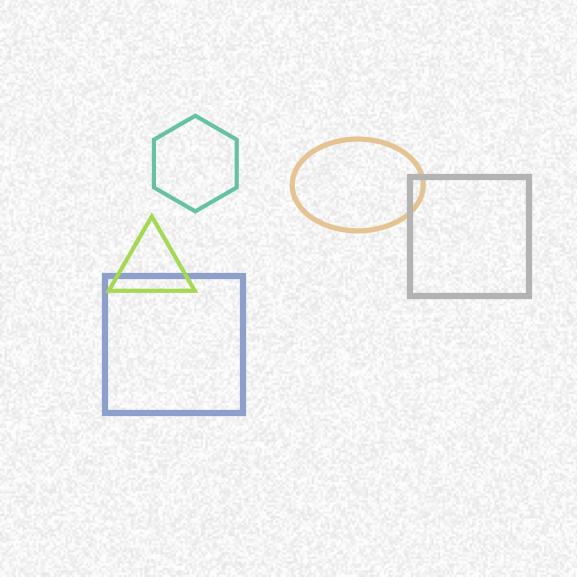[{"shape": "hexagon", "thickness": 2, "radius": 0.41, "center": [0.338, 0.716]}, {"shape": "square", "thickness": 3, "radius": 0.59, "center": [0.302, 0.402]}, {"shape": "triangle", "thickness": 2, "radius": 0.43, "center": [0.263, 0.539]}, {"shape": "oval", "thickness": 2.5, "radius": 0.57, "center": [0.619, 0.679]}, {"shape": "square", "thickness": 3, "radius": 0.52, "center": [0.812, 0.589]}]